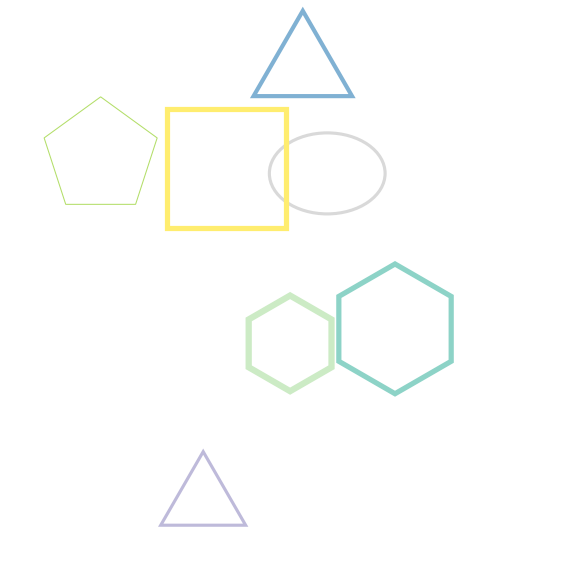[{"shape": "hexagon", "thickness": 2.5, "radius": 0.56, "center": [0.684, 0.43]}, {"shape": "triangle", "thickness": 1.5, "radius": 0.42, "center": [0.352, 0.132]}, {"shape": "triangle", "thickness": 2, "radius": 0.49, "center": [0.524, 0.882]}, {"shape": "pentagon", "thickness": 0.5, "radius": 0.51, "center": [0.174, 0.729]}, {"shape": "oval", "thickness": 1.5, "radius": 0.5, "center": [0.567, 0.699]}, {"shape": "hexagon", "thickness": 3, "radius": 0.41, "center": [0.502, 0.405]}, {"shape": "square", "thickness": 2.5, "radius": 0.51, "center": [0.393, 0.707]}]